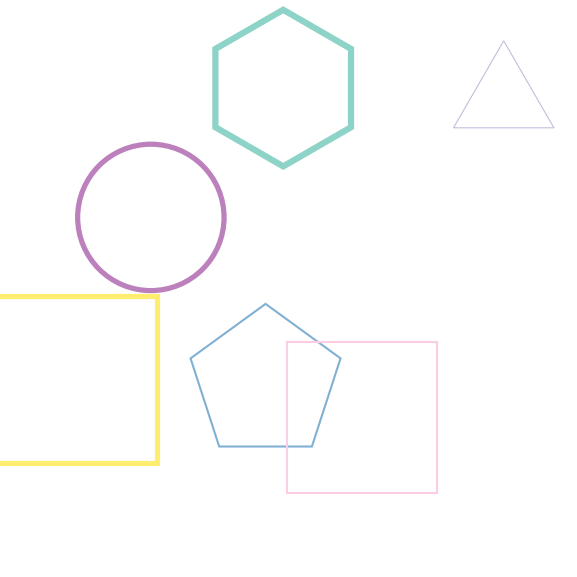[{"shape": "hexagon", "thickness": 3, "radius": 0.68, "center": [0.49, 0.847]}, {"shape": "triangle", "thickness": 0.5, "radius": 0.5, "center": [0.872, 0.828]}, {"shape": "pentagon", "thickness": 1, "radius": 0.68, "center": [0.46, 0.336]}, {"shape": "square", "thickness": 1, "radius": 0.65, "center": [0.627, 0.276]}, {"shape": "circle", "thickness": 2.5, "radius": 0.63, "center": [0.261, 0.623]}, {"shape": "square", "thickness": 2.5, "radius": 0.72, "center": [0.127, 0.342]}]